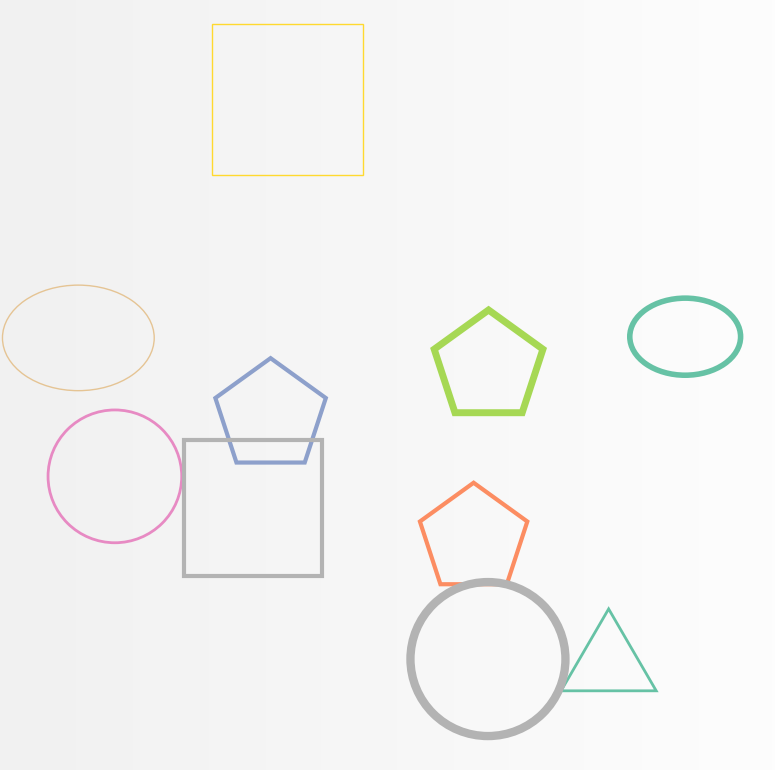[{"shape": "oval", "thickness": 2, "radius": 0.36, "center": [0.884, 0.563]}, {"shape": "triangle", "thickness": 1, "radius": 0.35, "center": [0.785, 0.138]}, {"shape": "pentagon", "thickness": 1.5, "radius": 0.36, "center": [0.611, 0.3]}, {"shape": "pentagon", "thickness": 1.5, "radius": 0.37, "center": [0.349, 0.46]}, {"shape": "circle", "thickness": 1, "radius": 0.43, "center": [0.148, 0.381]}, {"shape": "pentagon", "thickness": 2.5, "radius": 0.37, "center": [0.63, 0.524]}, {"shape": "square", "thickness": 0.5, "radius": 0.49, "center": [0.371, 0.871]}, {"shape": "oval", "thickness": 0.5, "radius": 0.49, "center": [0.101, 0.561]}, {"shape": "square", "thickness": 1.5, "radius": 0.44, "center": [0.326, 0.34]}, {"shape": "circle", "thickness": 3, "radius": 0.5, "center": [0.63, 0.144]}]